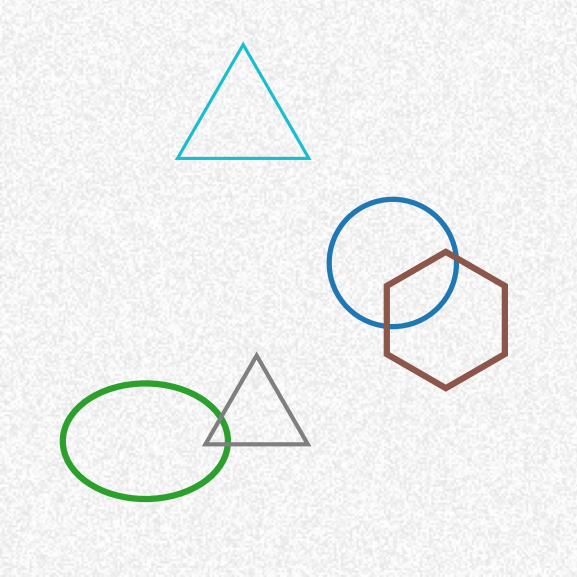[{"shape": "circle", "thickness": 2.5, "radius": 0.55, "center": [0.68, 0.544]}, {"shape": "oval", "thickness": 3, "radius": 0.71, "center": [0.252, 0.235]}, {"shape": "hexagon", "thickness": 3, "radius": 0.59, "center": [0.772, 0.445]}, {"shape": "triangle", "thickness": 2, "radius": 0.51, "center": [0.444, 0.281]}, {"shape": "triangle", "thickness": 1.5, "radius": 0.66, "center": [0.421, 0.791]}]